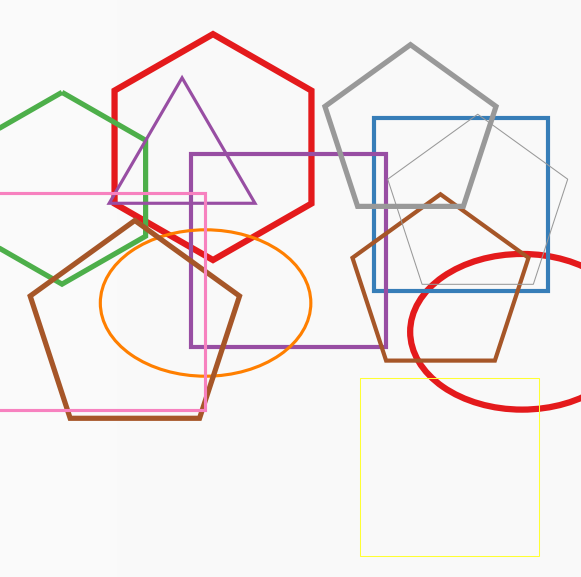[{"shape": "hexagon", "thickness": 3, "radius": 0.98, "center": [0.366, 0.744]}, {"shape": "oval", "thickness": 3, "radius": 0.96, "center": [0.898, 0.425]}, {"shape": "square", "thickness": 2, "radius": 0.75, "center": [0.794, 0.644]}, {"shape": "hexagon", "thickness": 2.5, "radius": 0.83, "center": [0.107, 0.673]}, {"shape": "square", "thickness": 2, "radius": 0.84, "center": [0.496, 0.565]}, {"shape": "triangle", "thickness": 1.5, "radius": 0.72, "center": [0.313, 0.72]}, {"shape": "oval", "thickness": 1.5, "radius": 0.91, "center": [0.354, 0.474]}, {"shape": "square", "thickness": 0.5, "radius": 0.77, "center": [0.773, 0.19]}, {"shape": "pentagon", "thickness": 2, "radius": 0.8, "center": [0.758, 0.504]}, {"shape": "pentagon", "thickness": 2.5, "radius": 0.95, "center": [0.232, 0.428]}, {"shape": "square", "thickness": 1.5, "radius": 0.94, "center": [0.165, 0.477]}, {"shape": "pentagon", "thickness": 0.5, "radius": 0.81, "center": [0.822, 0.639]}, {"shape": "pentagon", "thickness": 2.5, "radius": 0.77, "center": [0.706, 0.767]}]